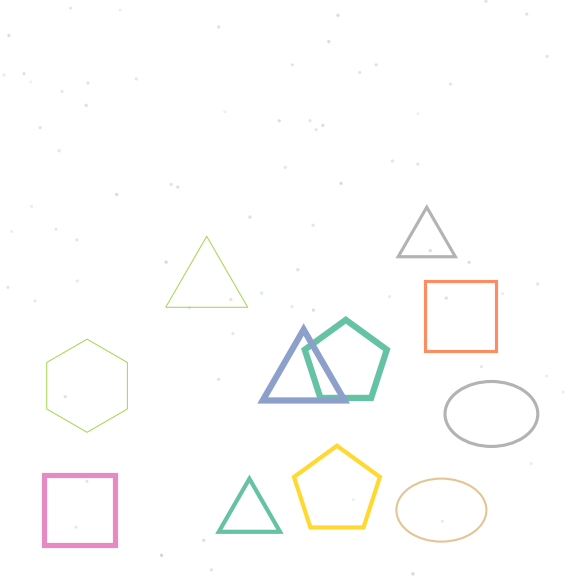[{"shape": "pentagon", "thickness": 3, "radius": 0.37, "center": [0.599, 0.371]}, {"shape": "triangle", "thickness": 2, "radius": 0.31, "center": [0.432, 0.109]}, {"shape": "square", "thickness": 1.5, "radius": 0.3, "center": [0.797, 0.452]}, {"shape": "triangle", "thickness": 3, "radius": 0.41, "center": [0.526, 0.347]}, {"shape": "square", "thickness": 2.5, "radius": 0.31, "center": [0.137, 0.116]}, {"shape": "hexagon", "thickness": 0.5, "radius": 0.4, "center": [0.151, 0.331]}, {"shape": "triangle", "thickness": 0.5, "radius": 0.41, "center": [0.358, 0.508]}, {"shape": "pentagon", "thickness": 2, "radius": 0.39, "center": [0.583, 0.149]}, {"shape": "oval", "thickness": 1, "radius": 0.39, "center": [0.764, 0.116]}, {"shape": "triangle", "thickness": 1.5, "radius": 0.29, "center": [0.739, 0.583]}, {"shape": "oval", "thickness": 1.5, "radius": 0.4, "center": [0.851, 0.282]}]